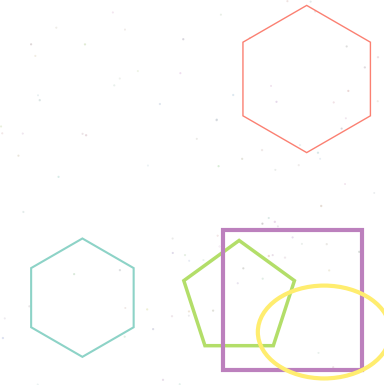[{"shape": "hexagon", "thickness": 1.5, "radius": 0.77, "center": [0.214, 0.227]}, {"shape": "hexagon", "thickness": 1, "radius": 0.96, "center": [0.797, 0.795]}, {"shape": "pentagon", "thickness": 2.5, "radius": 0.76, "center": [0.621, 0.224]}, {"shape": "square", "thickness": 3, "radius": 0.91, "center": [0.76, 0.221]}, {"shape": "oval", "thickness": 3, "radius": 0.86, "center": [0.842, 0.138]}]